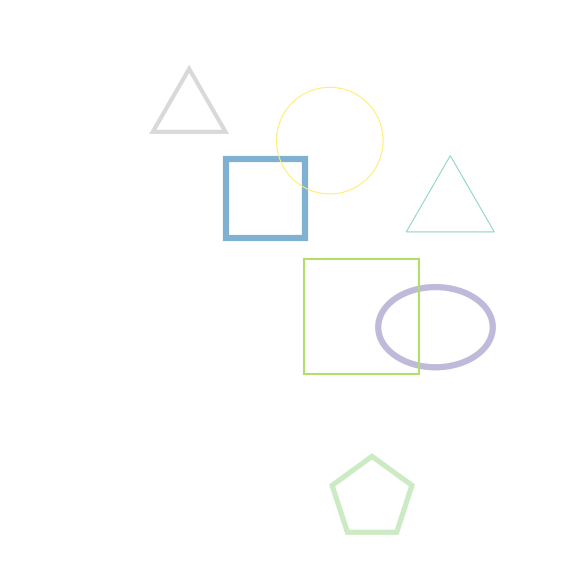[{"shape": "triangle", "thickness": 0.5, "radius": 0.44, "center": [0.78, 0.642]}, {"shape": "oval", "thickness": 3, "radius": 0.5, "center": [0.754, 0.433]}, {"shape": "square", "thickness": 3, "radius": 0.34, "center": [0.459, 0.655]}, {"shape": "square", "thickness": 1, "radius": 0.5, "center": [0.625, 0.452]}, {"shape": "triangle", "thickness": 2, "radius": 0.36, "center": [0.328, 0.807]}, {"shape": "pentagon", "thickness": 2.5, "radius": 0.36, "center": [0.644, 0.136]}, {"shape": "circle", "thickness": 0.5, "radius": 0.46, "center": [0.571, 0.756]}]